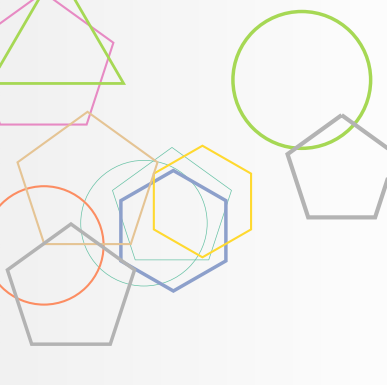[{"shape": "pentagon", "thickness": 0.5, "radius": 0.81, "center": [0.444, 0.456]}, {"shape": "circle", "thickness": 0.5, "radius": 0.82, "center": [0.372, 0.42]}, {"shape": "circle", "thickness": 1.5, "radius": 0.77, "center": [0.114, 0.363]}, {"shape": "hexagon", "thickness": 2.5, "radius": 0.78, "center": [0.447, 0.401]}, {"shape": "pentagon", "thickness": 1.5, "radius": 0.95, "center": [0.112, 0.83]}, {"shape": "triangle", "thickness": 2, "radius": 1.0, "center": [0.146, 0.883]}, {"shape": "circle", "thickness": 2.5, "radius": 0.89, "center": [0.779, 0.792]}, {"shape": "hexagon", "thickness": 1.5, "radius": 0.72, "center": [0.522, 0.477]}, {"shape": "pentagon", "thickness": 1.5, "radius": 0.95, "center": [0.226, 0.52]}, {"shape": "pentagon", "thickness": 2.5, "radius": 0.86, "center": [0.183, 0.246]}, {"shape": "pentagon", "thickness": 3, "radius": 0.73, "center": [0.882, 0.554]}]